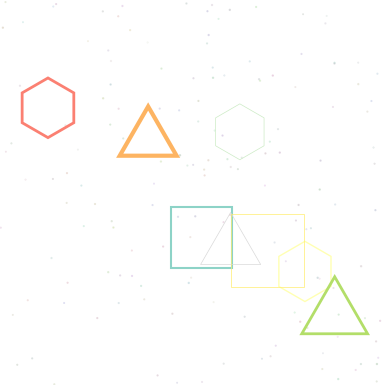[{"shape": "square", "thickness": 1.5, "radius": 0.4, "center": [0.523, 0.383]}, {"shape": "hexagon", "thickness": 1, "radius": 0.39, "center": [0.792, 0.295]}, {"shape": "hexagon", "thickness": 2, "radius": 0.39, "center": [0.125, 0.72]}, {"shape": "triangle", "thickness": 3, "radius": 0.43, "center": [0.385, 0.638]}, {"shape": "triangle", "thickness": 2, "radius": 0.49, "center": [0.869, 0.182]}, {"shape": "triangle", "thickness": 0.5, "radius": 0.45, "center": [0.599, 0.358]}, {"shape": "hexagon", "thickness": 0.5, "radius": 0.36, "center": [0.623, 0.658]}, {"shape": "square", "thickness": 0.5, "radius": 0.48, "center": [0.694, 0.349]}]